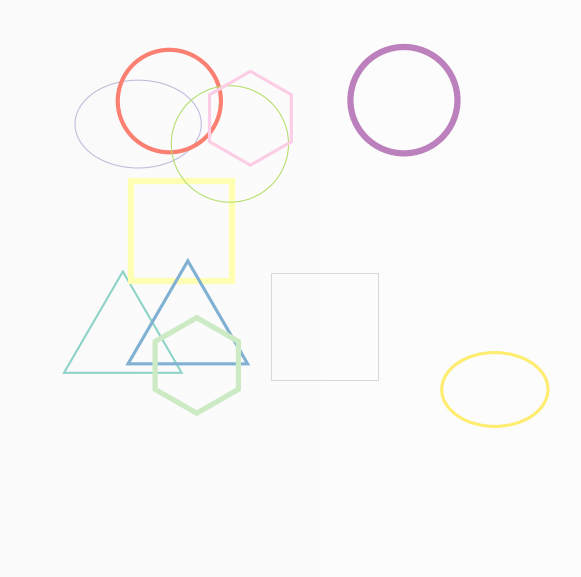[{"shape": "triangle", "thickness": 1, "radius": 0.58, "center": [0.211, 0.412]}, {"shape": "square", "thickness": 3, "radius": 0.44, "center": [0.312, 0.599]}, {"shape": "oval", "thickness": 0.5, "radius": 0.54, "center": [0.238, 0.784]}, {"shape": "circle", "thickness": 2, "radius": 0.44, "center": [0.291, 0.824]}, {"shape": "triangle", "thickness": 1.5, "radius": 0.59, "center": [0.323, 0.429]}, {"shape": "circle", "thickness": 0.5, "radius": 0.5, "center": [0.396, 0.75]}, {"shape": "hexagon", "thickness": 1.5, "radius": 0.41, "center": [0.431, 0.794]}, {"shape": "square", "thickness": 0.5, "radius": 0.46, "center": [0.559, 0.434]}, {"shape": "circle", "thickness": 3, "radius": 0.46, "center": [0.695, 0.826]}, {"shape": "hexagon", "thickness": 2.5, "radius": 0.41, "center": [0.338, 0.366]}, {"shape": "oval", "thickness": 1.5, "radius": 0.46, "center": [0.851, 0.325]}]